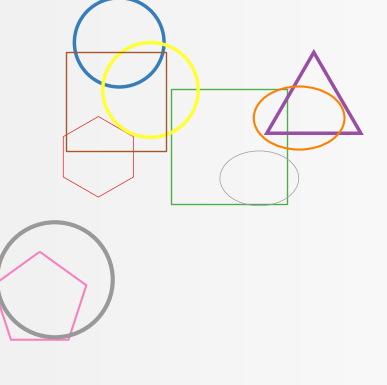[{"shape": "hexagon", "thickness": 0.5, "radius": 0.52, "center": [0.254, 0.593]}, {"shape": "circle", "thickness": 2.5, "radius": 0.58, "center": [0.308, 0.89]}, {"shape": "square", "thickness": 1, "radius": 0.75, "center": [0.592, 0.619]}, {"shape": "triangle", "thickness": 2.5, "radius": 0.7, "center": [0.81, 0.724]}, {"shape": "oval", "thickness": 1.5, "radius": 0.59, "center": [0.772, 0.693]}, {"shape": "circle", "thickness": 2.5, "radius": 0.62, "center": [0.388, 0.766]}, {"shape": "square", "thickness": 1, "radius": 0.64, "center": [0.3, 0.737]}, {"shape": "pentagon", "thickness": 1.5, "radius": 0.63, "center": [0.103, 0.22]}, {"shape": "oval", "thickness": 0.5, "radius": 0.51, "center": [0.669, 0.537]}, {"shape": "circle", "thickness": 3, "radius": 0.75, "center": [0.142, 0.273]}]